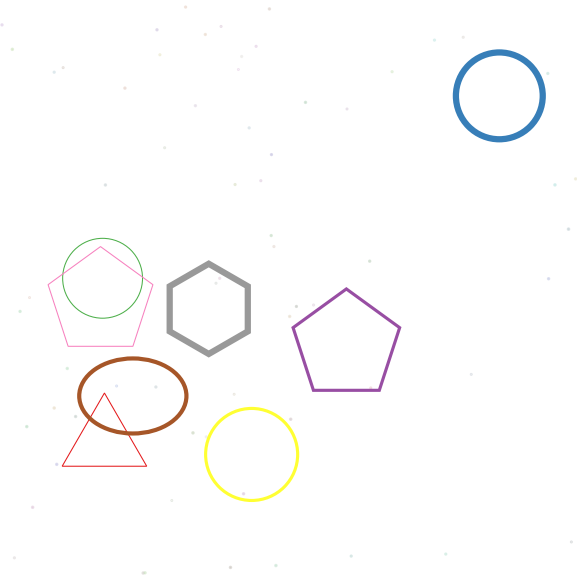[{"shape": "triangle", "thickness": 0.5, "radius": 0.42, "center": [0.181, 0.234]}, {"shape": "circle", "thickness": 3, "radius": 0.38, "center": [0.865, 0.833]}, {"shape": "circle", "thickness": 0.5, "radius": 0.35, "center": [0.178, 0.517]}, {"shape": "pentagon", "thickness": 1.5, "radius": 0.49, "center": [0.6, 0.402]}, {"shape": "circle", "thickness": 1.5, "radius": 0.4, "center": [0.436, 0.212]}, {"shape": "oval", "thickness": 2, "radius": 0.46, "center": [0.23, 0.313]}, {"shape": "pentagon", "thickness": 0.5, "radius": 0.48, "center": [0.174, 0.477]}, {"shape": "hexagon", "thickness": 3, "radius": 0.39, "center": [0.361, 0.464]}]